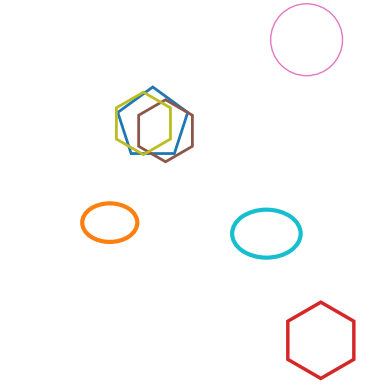[{"shape": "pentagon", "thickness": 2, "radius": 0.48, "center": [0.397, 0.678]}, {"shape": "oval", "thickness": 3, "radius": 0.36, "center": [0.285, 0.422]}, {"shape": "hexagon", "thickness": 2.5, "radius": 0.5, "center": [0.833, 0.116]}, {"shape": "hexagon", "thickness": 2, "radius": 0.4, "center": [0.43, 0.66]}, {"shape": "circle", "thickness": 1, "radius": 0.47, "center": [0.796, 0.897]}, {"shape": "hexagon", "thickness": 2, "radius": 0.41, "center": [0.373, 0.679]}, {"shape": "oval", "thickness": 3, "radius": 0.45, "center": [0.692, 0.393]}]